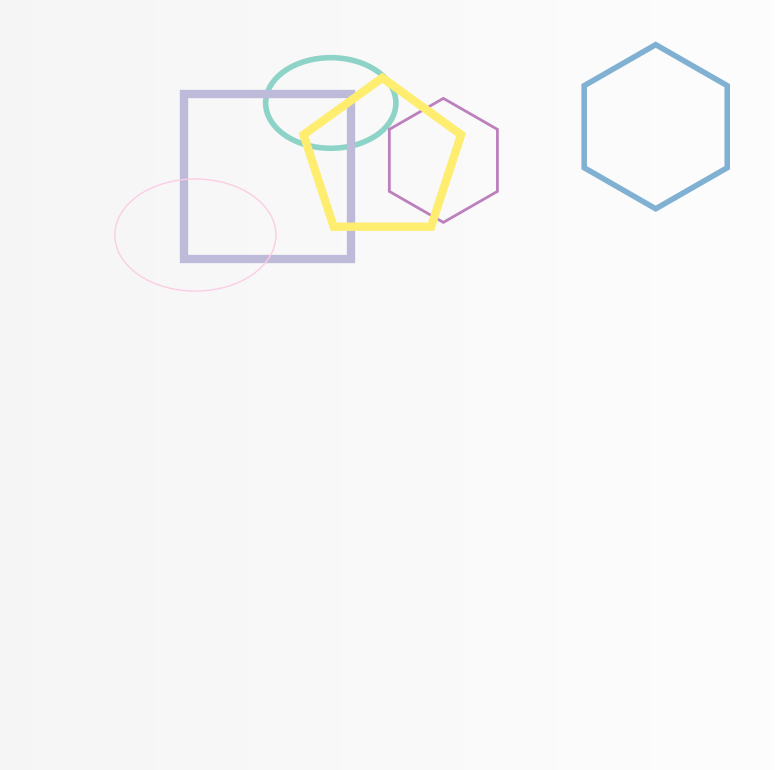[{"shape": "oval", "thickness": 2, "radius": 0.42, "center": [0.427, 0.866]}, {"shape": "square", "thickness": 3, "radius": 0.54, "center": [0.345, 0.771]}, {"shape": "hexagon", "thickness": 2, "radius": 0.53, "center": [0.846, 0.835]}, {"shape": "oval", "thickness": 0.5, "radius": 0.52, "center": [0.252, 0.695]}, {"shape": "hexagon", "thickness": 1, "radius": 0.4, "center": [0.572, 0.792]}, {"shape": "pentagon", "thickness": 3, "radius": 0.53, "center": [0.493, 0.792]}]